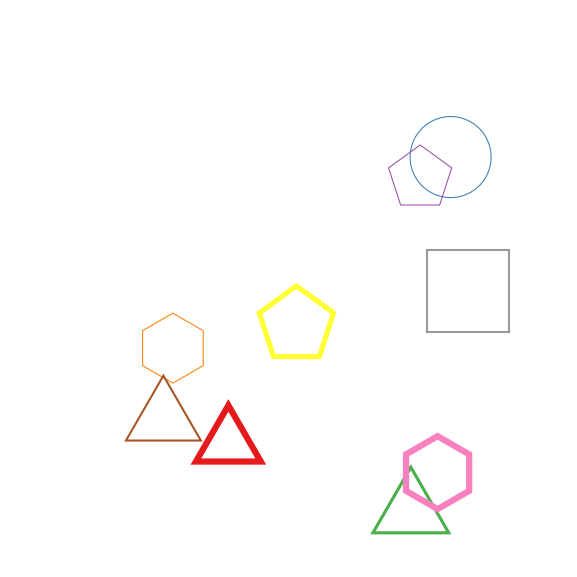[{"shape": "triangle", "thickness": 3, "radius": 0.32, "center": [0.395, 0.232]}, {"shape": "circle", "thickness": 0.5, "radius": 0.35, "center": [0.78, 0.727]}, {"shape": "triangle", "thickness": 1.5, "radius": 0.38, "center": [0.711, 0.114]}, {"shape": "pentagon", "thickness": 0.5, "radius": 0.29, "center": [0.727, 0.691]}, {"shape": "hexagon", "thickness": 0.5, "radius": 0.3, "center": [0.299, 0.396]}, {"shape": "pentagon", "thickness": 2.5, "radius": 0.34, "center": [0.513, 0.436]}, {"shape": "triangle", "thickness": 1, "radius": 0.37, "center": [0.283, 0.274]}, {"shape": "hexagon", "thickness": 3, "radius": 0.32, "center": [0.758, 0.181]}, {"shape": "square", "thickness": 1, "radius": 0.36, "center": [0.811, 0.495]}]